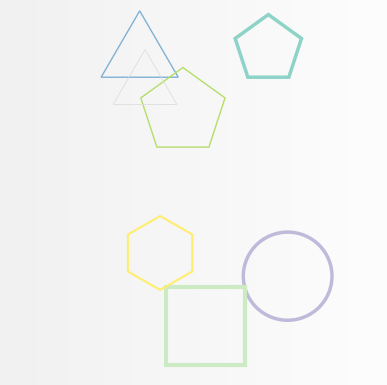[{"shape": "pentagon", "thickness": 2.5, "radius": 0.45, "center": [0.692, 0.872]}, {"shape": "circle", "thickness": 2.5, "radius": 0.57, "center": [0.742, 0.283]}, {"shape": "triangle", "thickness": 1, "radius": 0.57, "center": [0.36, 0.857]}, {"shape": "pentagon", "thickness": 1, "radius": 0.57, "center": [0.472, 0.71]}, {"shape": "triangle", "thickness": 0.5, "radius": 0.47, "center": [0.374, 0.776]}, {"shape": "square", "thickness": 3, "radius": 0.51, "center": [0.53, 0.153]}, {"shape": "hexagon", "thickness": 1.5, "radius": 0.48, "center": [0.413, 0.343]}]